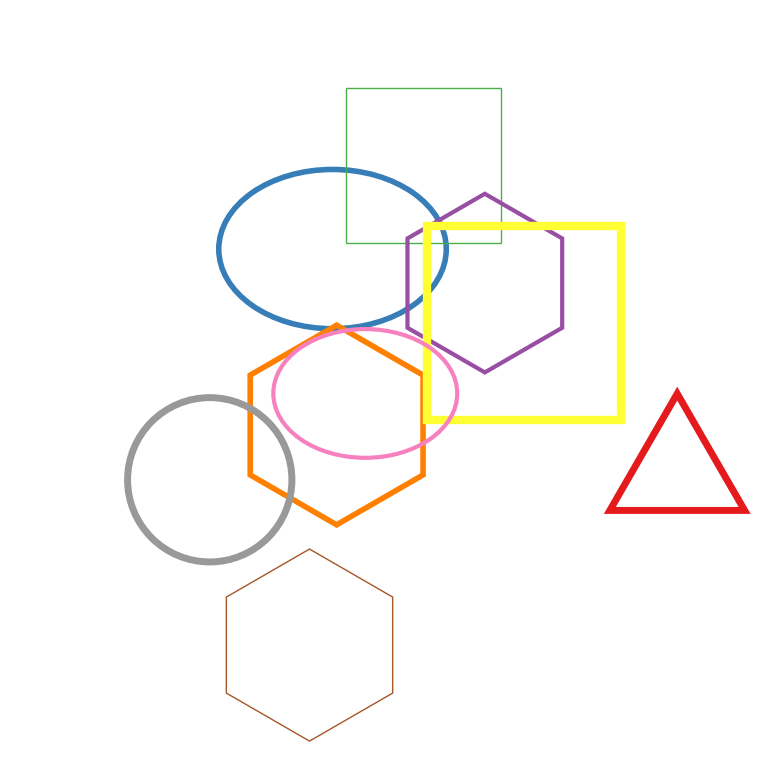[{"shape": "triangle", "thickness": 2.5, "radius": 0.51, "center": [0.88, 0.388]}, {"shape": "oval", "thickness": 2, "radius": 0.74, "center": [0.432, 0.677]}, {"shape": "square", "thickness": 0.5, "radius": 0.5, "center": [0.55, 0.785]}, {"shape": "hexagon", "thickness": 1.5, "radius": 0.58, "center": [0.63, 0.632]}, {"shape": "hexagon", "thickness": 2, "radius": 0.65, "center": [0.437, 0.448]}, {"shape": "square", "thickness": 3, "radius": 0.63, "center": [0.68, 0.58]}, {"shape": "hexagon", "thickness": 0.5, "radius": 0.62, "center": [0.402, 0.162]}, {"shape": "oval", "thickness": 1.5, "radius": 0.6, "center": [0.474, 0.489]}, {"shape": "circle", "thickness": 2.5, "radius": 0.53, "center": [0.272, 0.377]}]